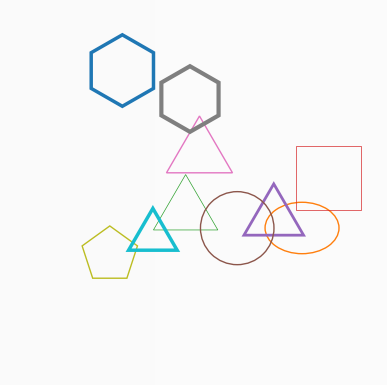[{"shape": "hexagon", "thickness": 2.5, "radius": 0.46, "center": [0.316, 0.817]}, {"shape": "oval", "thickness": 1, "radius": 0.48, "center": [0.779, 0.408]}, {"shape": "triangle", "thickness": 0.5, "radius": 0.48, "center": [0.479, 0.451]}, {"shape": "square", "thickness": 0.5, "radius": 0.42, "center": [0.847, 0.537]}, {"shape": "triangle", "thickness": 2, "radius": 0.44, "center": [0.706, 0.434]}, {"shape": "circle", "thickness": 1, "radius": 0.47, "center": [0.612, 0.407]}, {"shape": "triangle", "thickness": 1, "radius": 0.49, "center": [0.515, 0.6]}, {"shape": "hexagon", "thickness": 3, "radius": 0.43, "center": [0.49, 0.743]}, {"shape": "pentagon", "thickness": 1, "radius": 0.38, "center": [0.283, 0.338]}, {"shape": "triangle", "thickness": 2.5, "radius": 0.36, "center": [0.395, 0.386]}]